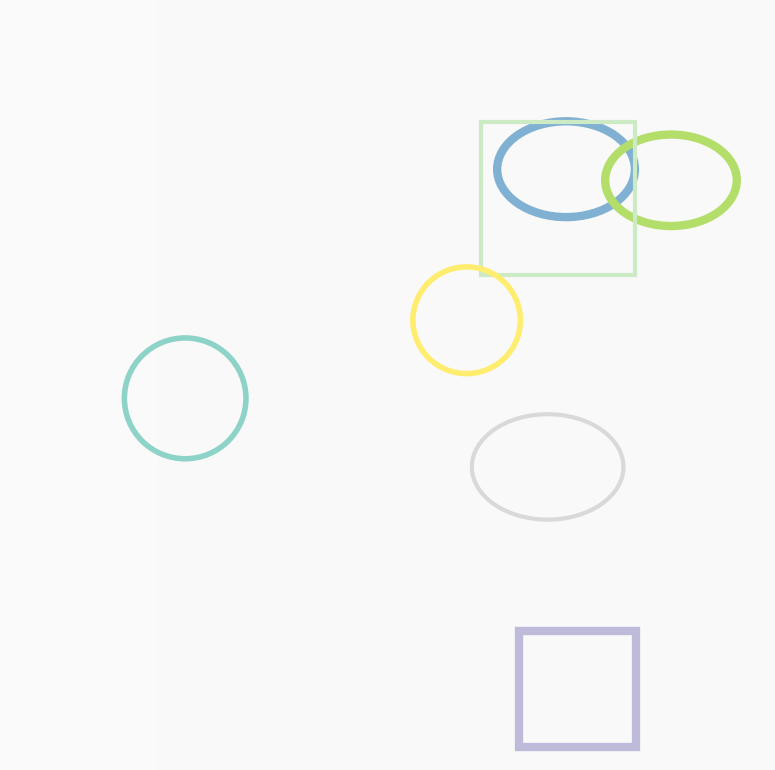[{"shape": "circle", "thickness": 2, "radius": 0.39, "center": [0.239, 0.483]}, {"shape": "square", "thickness": 3, "radius": 0.38, "center": [0.745, 0.105]}, {"shape": "oval", "thickness": 3, "radius": 0.44, "center": [0.73, 0.78]}, {"shape": "oval", "thickness": 3, "radius": 0.42, "center": [0.866, 0.766]}, {"shape": "oval", "thickness": 1.5, "radius": 0.49, "center": [0.707, 0.394]}, {"shape": "square", "thickness": 1.5, "radius": 0.5, "center": [0.72, 0.742]}, {"shape": "circle", "thickness": 2, "radius": 0.35, "center": [0.602, 0.584]}]